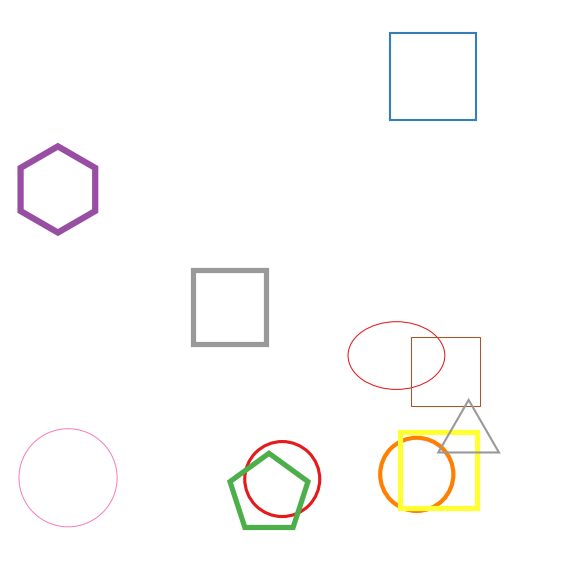[{"shape": "oval", "thickness": 0.5, "radius": 0.42, "center": [0.686, 0.383]}, {"shape": "circle", "thickness": 1.5, "radius": 0.32, "center": [0.489, 0.17]}, {"shape": "square", "thickness": 1, "radius": 0.37, "center": [0.75, 0.866]}, {"shape": "pentagon", "thickness": 2.5, "radius": 0.36, "center": [0.466, 0.143]}, {"shape": "hexagon", "thickness": 3, "radius": 0.37, "center": [0.1, 0.671]}, {"shape": "circle", "thickness": 2, "radius": 0.32, "center": [0.722, 0.178]}, {"shape": "square", "thickness": 2.5, "radius": 0.33, "center": [0.759, 0.185]}, {"shape": "square", "thickness": 0.5, "radius": 0.3, "center": [0.772, 0.356]}, {"shape": "circle", "thickness": 0.5, "radius": 0.42, "center": [0.118, 0.172]}, {"shape": "square", "thickness": 2.5, "radius": 0.32, "center": [0.398, 0.468]}, {"shape": "triangle", "thickness": 1, "radius": 0.3, "center": [0.811, 0.246]}]